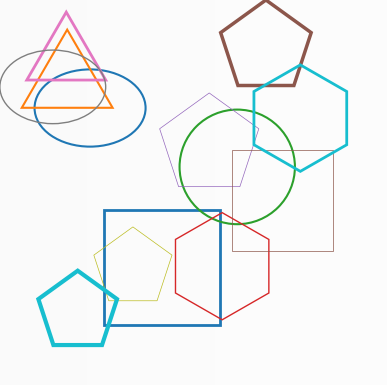[{"shape": "square", "thickness": 2, "radius": 0.75, "center": [0.418, 0.305]}, {"shape": "oval", "thickness": 1.5, "radius": 0.72, "center": [0.232, 0.719]}, {"shape": "triangle", "thickness": 1.5, "radius": 0.68, "center": [0.173, 0.788]}, {"shape": "circle", "thickness": 1.5, "radius": 0.74, "center": [0.612, 0.567]}, {"shape": "hexagon", "thickness": 1, "radius": 0.7, "center": [0.573, 0.309]}, {"shape": "pentagon", "thickness": 0.5, "radius": 0.67, "center": [0.54, 0.624]}, {"shape": "pentagon", "thickness": 2.5, "radius": 0.61, "center": [0.686, 0.877]}, {"shape": "square", "thickness": 0.5, "radius": 0.65, "center": [0.728, 0.479]}, {"shape": "triangle", "thickness": 2, "radius": 0.59, "center": [0.171, 0.851]}, {"shape": "oval", "thickness": 1, "radius": 0.68, "center": [0.136, 0.774]}, {"shape": "pentagon", "thickness": 0.5, "radius": 0.53, "center": [0.343, 0.305]}, {"shape": "pentagon", "thickness": 3, "radius": 0.53, "center": [0.201, 0.19]}, {"shape": "hexagon", "thickness": 2, "radius": 0.69, "center": [0.775, 0.693]}]